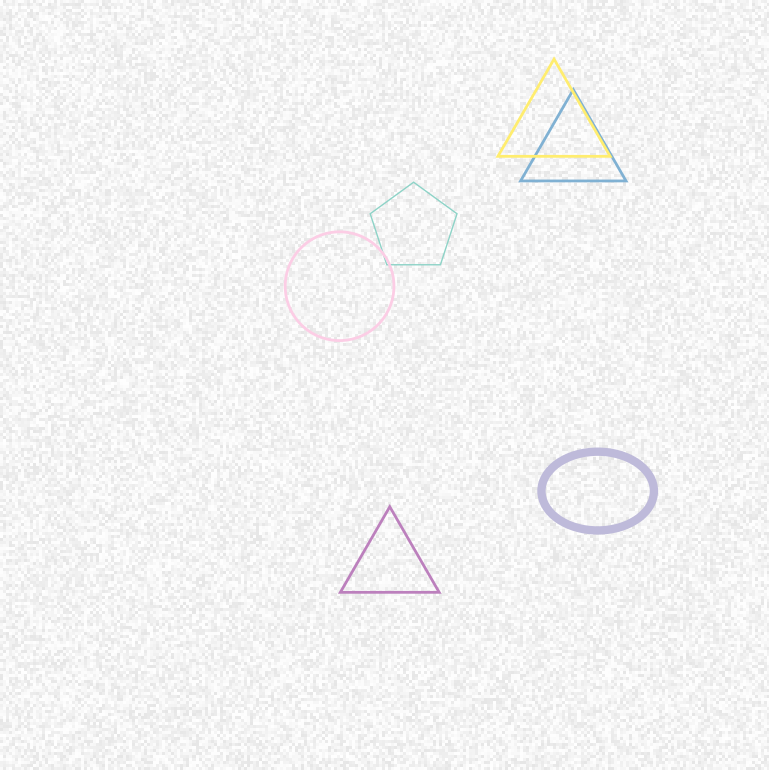[{"shape": "pentagon", "thickness": 0.5, "radius": 0.3, "center": [0.537, 0.704]}, {"shape": "oval", "thickness": 3, "radius": 0.37, "center": [0.776, 0.362]}, {"shape": "triangle", "thickness": 1, "radius": 0.4, "center": [0.745, 0.805]}, {"shape": "circle", "thickness": 1, "radius": 0.35, "center": [0.441, 0.628]}, {"shape": "triangle", "thickness": 1, "radius": 0.37, "center": [0.506, 0.268]}, {"shape": "triangle", "thickness": 1, "radius": 0.42, "center": [0.72, 0.839]}]